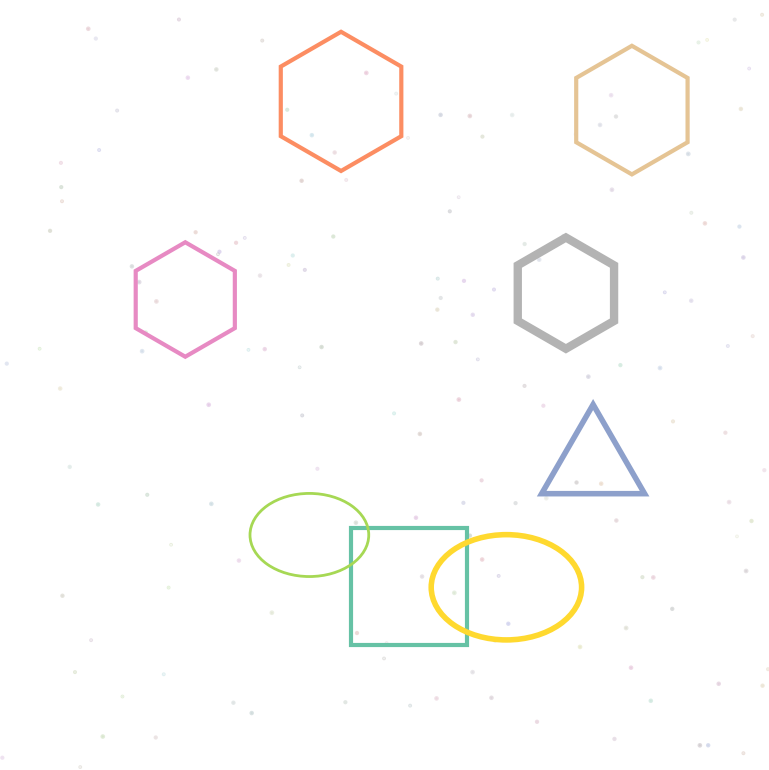[{"shape": "square", "thickness": 1.5, "radius": 0.38, "center": [0.531, 0.238]}, {"shape": "hexagon", "thickness": 1.5, "radius": 0.45, "center": [0.443, 0.868]}, {"shape": "triangle", "thickness": 2, "radius": 0.39, "center": [0.77, 0.397]}, {"shape": "hexagon", "thickness": 1.5, "radius": 0.37, "center": [0.241, 0.611]}, {"shape": "oval", "thickness": 1, "radius": 0.39, "center": [0.402, 0.305]}, {"shape": "oval", "thickness": 2, "radius": 0.49, "center": [0.658, 0.237]}, {"shape": "hexagon", "thickness": 1.5, "radius": 0.42, "center": [0.821, 0.857]}, {"shape": "hexagon", "thickness": 3, "radius": 0.36, "center": [0.735, 0.619]}]